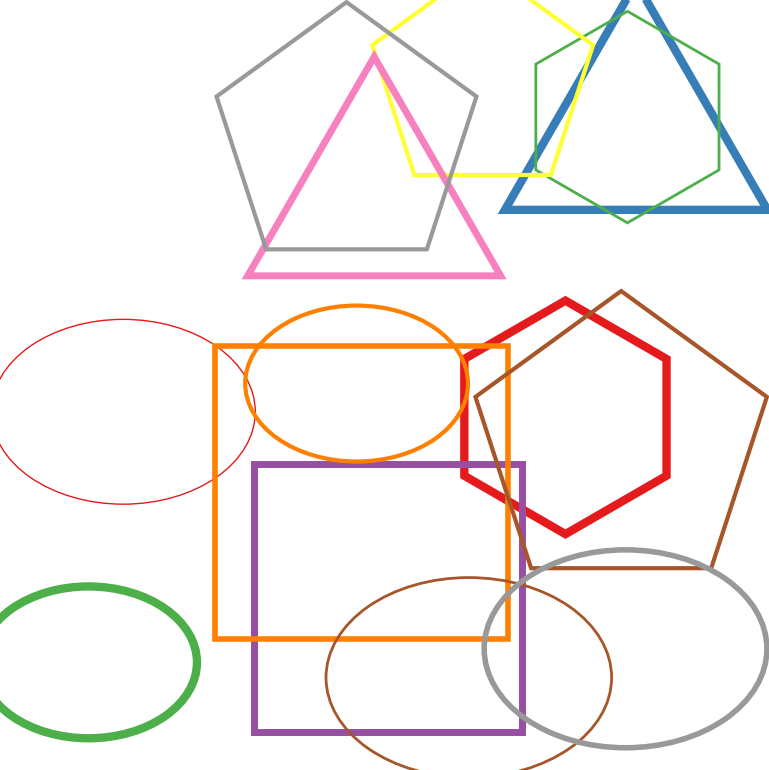[{"shape": "hexagon", "thickness": 3, "radius": 0.76, "center": [0.734, 0.458]}, {"shape": "oval", "thickness": 0.5, "radius": 0.86, "center": [0.16, 0.465]}, {"shape": "triangle", "thickness": 3, "radius": 0.98, "center": [0.826, 0.826]}, {"shape": "hexagon", "thickness": 1, "radius": 0.69, "center": [0.815, 0.848]}, {"shape": "oval", "thickness": 3, "radius": 0.7, "center": [0.115, 0.14]}, {"shape": "square", "thickness": 2.5, "radius": 0.87, "center": [0.504, 0.223]}, {"shape": "oval", "thickness": 1.5, "radius": 0.72, "center": [0.463, 0.502]}, {"shape": "square", "thickness": 2, "radius": 0.95, "center": [0.469, 0.36]}, {"shape": "pentagon", "thickness": 1.5, "radius": 0.75, "center": [0.627, 0.895]}, {"shape": "pentagon", "thickness": 1.5, "radius": 0.99, "center": [0.807, 0.423]}, {"shape": "oval", "thickness": 1, "radius": 0.93, "center": [0.609, 0.12]}, {"shape": "triangle", "thickness": 2.5, "radius": 0.95, "center": [0.486, 0.737]}, {"shape": "pentagon", "thickness": 1.5, "radius": 0.89, "center": [0.45, 0.82]}, {"shape": "oval", "thickness": 2, "radius": 0.92, "center": [0.812, 0.157]}]